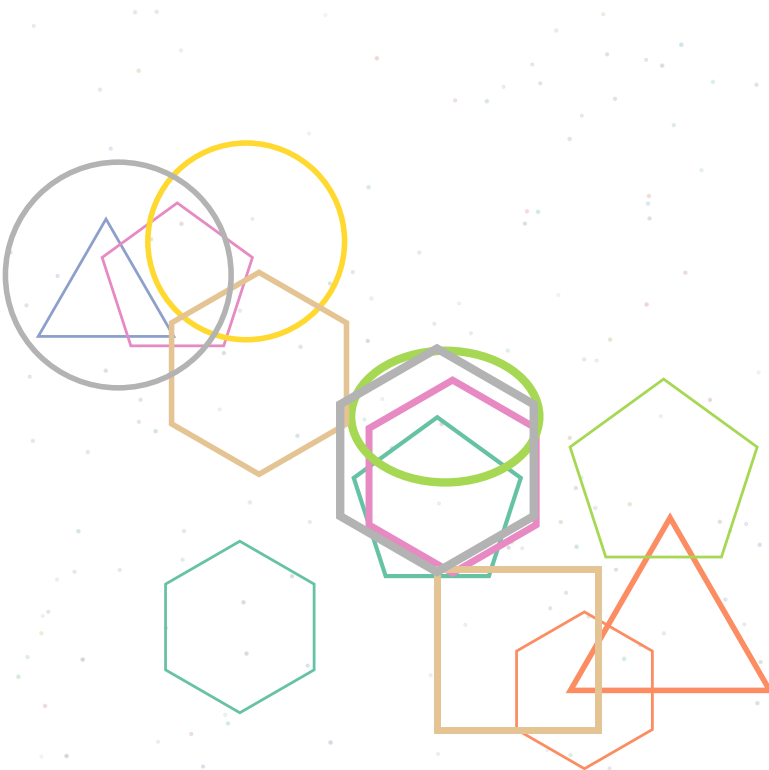[{"shape": "pentagon", "thickness": 1.5, "radius": 0.57, "center": [0.568, 0.344]}, {"shape": "hexagon", "thickness": 1, "radius": 0.56, "center": [0.311, 0.186]}, {"shape": "triangle", "thickness": 2, "radius": 0.75, "center": [0.87, 0.178]}, {"shape": "hexagon", "thickness": 1, "radius": 0.51, "center": [0.759, 0.103]}, {"shape": "triangle", "thickness": 1, "radius": 0.51, "center": [0.138, 0.614]}, {"shape": "hexagon", "thickness": 2.5, "radius": 0.63, "center": [0.588, 0.381]}, {"shape": "pentagon", "thickness": 1, "radius": 0.51, "center": [0.23, 0.634]}, {"shape": "pentagon", "thickness": 1, "radius": 0.64, "center": [0.862, 0.38]}, {"shape": "oval", "thickness": 3, "radius": 0.61, "center": [0.578, 0.459]}, {"shape": "circle", "thickness": 2, "radius": 0.64, "center": [0.32, 0.687]}, {"shape": "hexagon", "thickness": 2, "radius": 0.66, "center": [0.336, 0.515]}, {"shape": "square", "thickness": 2.5, "radius": 0.52, "center": [0.673, 0.157]}, {"shape": "circle", "thickness": 2, "radius": 0.73, "center": [0.154, 0.643]}, {"shape": "hexagon", "thickness": 3, "radius": 0.73, "center": [0.567, 0.402]}]